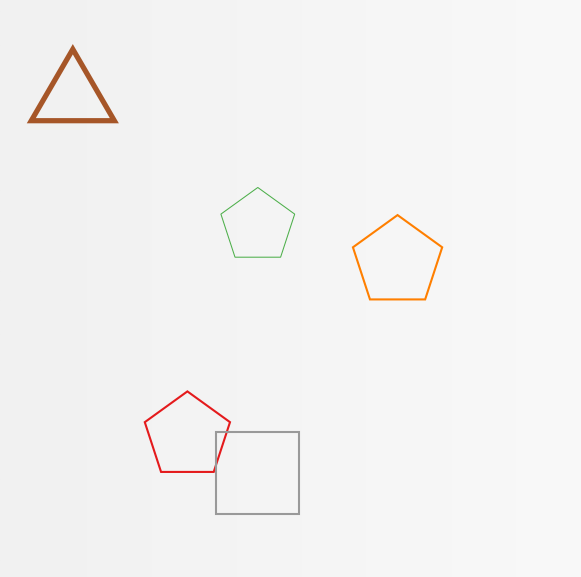[{"shape": "pentagon", "thickness": 1, "radius": 0.39, "center": [0.322, 0.244]}, {"shape": "pentagon", "thickness": 0.5, "radius": 0.33, "center": [0.444, 0.608]}, {"shape": "pentagon", "thickness": 1, "radius": 0.4, "center": [0.684, 0.546]}, {"shape": "triangle", "thickness": 2.5, "radius": 0.41, "center": [0.125, 0.831]}, {"shape": "square", "thickness": 1, "radius": 0.36, "center": [0.443, 0.18]}]